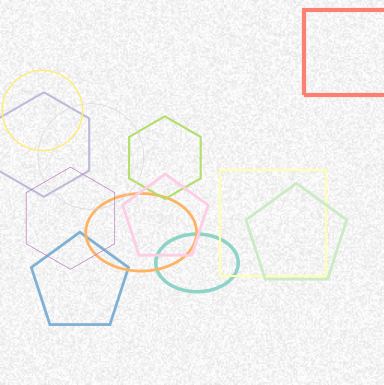[{"shape": "oval", "thickness": 2.5, "radius": 0.54, "center": [0.512, 0.317]}, {"shape": "square", "thickness": 1.5, "radius": 0.69, "center": [0.709, 0.42]}, {"shape": "hexagon", "thickness": 1.5, "radius": 0.68, "center": [0.114, 0.625]}, {"shape": "square", "thickness": 3, "radius": 0.55, "center": [0.899, 0.864]}, {"shape": "pentagon", "thickness": 2, "radius": 0.66, "center": [0.208, 0.264]}, {"shape": "oval", "thickness": 2, "radius": 0.72, "center": [0.367, 0.397]}, {"shape": "hexagon", "thickness": 1.5, "radius": 0.54, "center": [0.428, 0.591]}, {"shape": "pentagon", "thickness": 2, "radius": 0.58, "center": [0.429, 0.431]}, {"shape": "circle", "thickness": 0.5, "radius": 0.69, "center": [0.236, 0.593]}, {"shape": "hexagon", "thickness": 0.5, "radius": 0.66, "center": [0.183, 0.433]}, {"shape": "pentagon", "thickness": 2, "radius": 0.69, "center": [0.77, 0.386]}, {"shape": "circle", "thickness": 1, "radius": 0.52, "center": [0.11, 0.713]}]